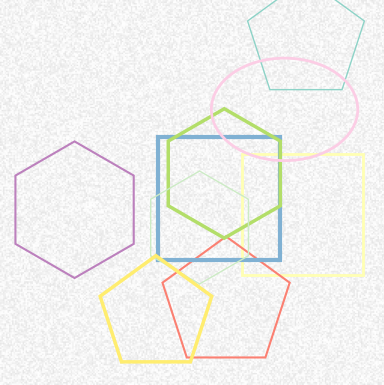[{"shape": "pentagon", "thickness": 1, "radius": 0.8, "center": [0.795, 0.896]}, {"shape": "square", "thickness": 2, "radius": 0.79, "center": [0.787, 0.443]}, {"shape": "pentagon", "thickness": 1.5, "radius": 0.87, "center": [0.587, 0.212]}, {"shape": "square", "thickness": 3, "radius": 0.79, "center": [0.568, 0.485]}, {"shape": "hexagon", "thickness": 2.5, "radius": 0.84, "center": [0.583, 0.55]}, {"shape": "oval", "thickness": 2, "radius": 0.95, "center": [0.739, 0.716]}, {"shape": "hexagon", "thickness": 1.5, "radius": 0.89, "center": [0.194, 0.455]}, {"shape": "hexagon", "thickness": 1, "radius": 0.73, "center": [0.518, 0.409]}, {"shape": "pentagon", "thickness": 2.5, "radius": 0.76, "center": [0.405, 0.183]}]